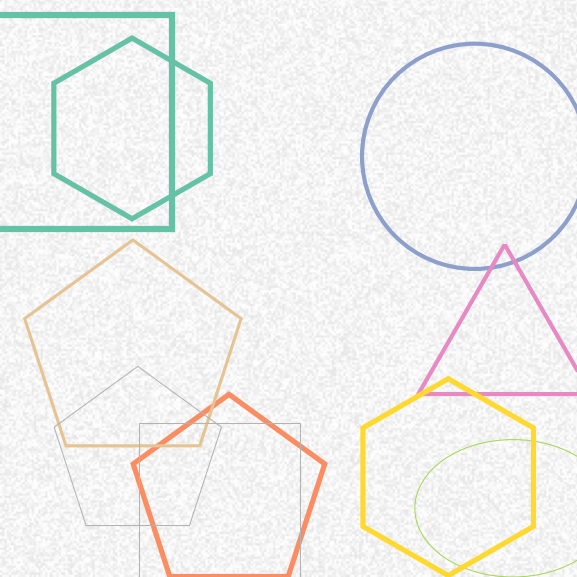[{"shape": "hexagon", "thickness": 2.5, "radius": 0.78, "center": [0.229, 0.777]}, {"shape": "square", "thickness": 3, "radius": 0.92, "center": [0.113, 0.788]}, {"shape": "pentagon", "thickness": 2.5, "radius": 0.87, "center": [0.397, 0.142]}, {"shape": "circle", "thickness": 2, "radius": 0.98, "center": [0.822, 0.728]}, {"shape": "triangle", "thickness": 2, "radius": 0.86, "center": [0.874, 0.403]}, {"shape": "oval", "thickness": 0.5, "radius": 0.85, "center": [0.888, 0.119]}, {"shape": "hexagon", "thickness": 2.5, "radius": 0.85, "center": [0.776, 0.173]}, {"shape": "pentagon", "thickness": 1.5, "radius": 0.99, "center": [0.23, 0.387]}, {"shape": "square", "thickness": 0.5, "radius": 0.7, "center": [0.38, 0.128]}, {"shape": "pentagon", "thickness": 0.5, "radius": 0.76, "center": [0.239, 0.212]}]